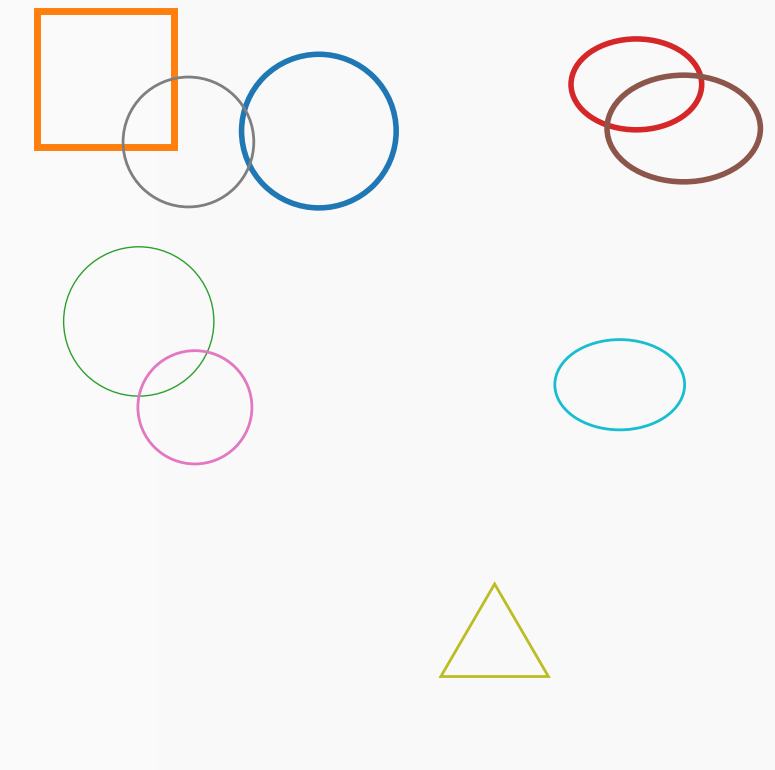[{"shape": "circle", "thickness": 2, "radius": 0.5, "center": [0.411, 0.83]}, {"shape": "square", "thickness": 2.5, "radius": 0.44, "center": [0.136, 0.898]}, {"shape": "circle", "thickness": 0.5, "radius": 0.48, "center": [0.179, 0.583]}, {"shape": "oval", "thickness": 2, "radius": 0.42, "center": [0.821, 0.89]}, {"shape": "oval", "thickness": 2, "radius": 0.49, "center": [0.882, 0.833]}, {"shape": "circle", "thickness": 1, "radius": 0.37, "center": [0.251, 0.471]}, {"shape": "circle", "thickness": 1, "radius": 0.42, "center": [0.243, 0.816]}, {"shape": "triangle", "thickness": 1, "radius": 0.4, "center": [0.638, 0.161]}, {"shape": "oval", "thickness": 1, "radius": 0.42, "center": [0.8, 0.5]}]